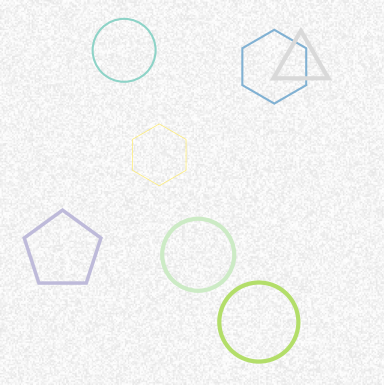[{"shape": "circle", "thickness": 1.5, "radius": 0.41, "center": [0.322, 0.869]}, {"shape": "pentagon", "thickness": 2.5, "radius": 0.52, "center": [0.163, 0.35]}, {"shape": "hexagon", "thickness": 1.5, "radius": 0.48, "center": [0.712, 0.827]}, {"shape": "circle", "thickness": 3, "radius": 0.51, "center": [0.672, 0.164]}, {"shape": "triangle", "thickness": 3, "radius": 0.41, "center": [0.782, 0.838]}, {"shape": "circle", "thickness": 3, "radius": 0.47, "center": [0.515, 0.338]}, {"shape": "hexagon", "thickness": 0.5, "radius": 0.4, "center": [0.414, 0.598]}]